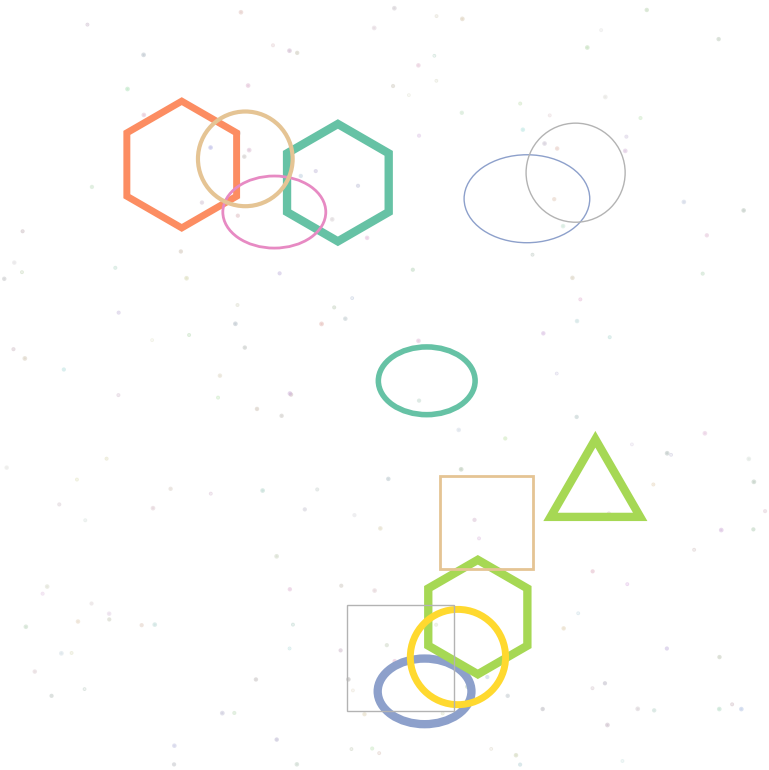[{"shape": "hexagon", "thickness": 3, "radius": 0.38, "center": [0.439, 0.763]}, {"shape": "oval", "thickness": 2, "radius": 0.31, "center": [0.554, 0.505]}, {"shape": "hexagon", "thickness": 2.5, "radius": 0.41, "center": [0.236, 0.786]}, {"shape": "oval", "thickness": 0.5, "radius": 0.41, "center": [0.684, 0.742]}, {"shape": "oval", "thickness": 3, "radius": 0.3, "center": [0.551, 0.102]}, {"shape": "oval", "thickness": 1, "radius": 0.33, "center": [0.356, 0.725]}, {"shape": "triangle", "thickness": 3, "radius": 0.34, "center": [0.773, 0.362]}, {"shape": "hexagon", "thickness": 3, "radius": 0.37, "center": [0.621, 0.199]}, {"shape": "circle", "thickness": 2.5, "radius": 0.31, "center": [0.595, 0.147]}, {"shape": "square", "thickness": 1, "radius": 0.3, "center": [0.632, 0.322]}, {"shape": "circle", "thickness": 1.5, "radius": 0.31, "center": [0.319, 0.794]}, {"shape": "circle", "thickness": 0.5, "radius": 0.32, "center": [0.748, 0.776]}, {"shape": "square", "thickness": 0.5, "radius": 0.35, "center": [0.52, 0.146]}]